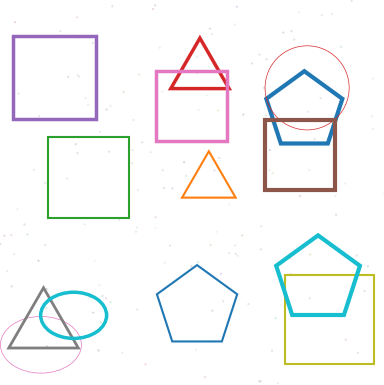[{"shape": "pentagon", "thickness": 3, "radius": 0.52, "center": [0.791, 0.711]}, {"shape": "pentagon", "thickness": 1.5, "radius": 0.55, "center": [0.512, 0.202]}, {"shape": "triangle", "thickness": 1.5, "radius": 0.4, "center": [0.542, 0.527]}, {"shape": "square", "thickness": 1.5, "radius": 0.53, "center": [0.23, 0.539]}, {"shape": "triangle", "thickness": 2.5, "radius": 0.44, "center": [0.519, 0.814]}, {"shape": "circle", "thickness": 0.5, "radius": 0.55, "center": [0.798, 0.772]}, {"shape": "square", "thickness": 2.5, "radius": 0.54, "center": [0.141, 0.799]}, {"shape": "square", "thickness": 3, "radius": 0.45, "center": [0.779, 0.597]}, {"shape": "square", "thickness": 2.5, "radius": 0.46, "center": [0.498, 0.725]}, {"shape": "oval", "thickness": 0.5, "radius": 0.53, "center": [0.106, 0.104]}, {"shape": "triangle", "thickness": 2, "radius": 0.52, "center": [0.113, 0.148]}, {"shape": "square", "thickness": 1.5, "radius": 0.58, "center": [0.855, 0.171]}, {"shape": "oval", "thickness": 2.5, "radius": 0.43, "center": [0.191, 0.181]}, {"shape": "pentagon", "thickness": 3, "radius": 0.57, "center": [0.826, 0.274]}]